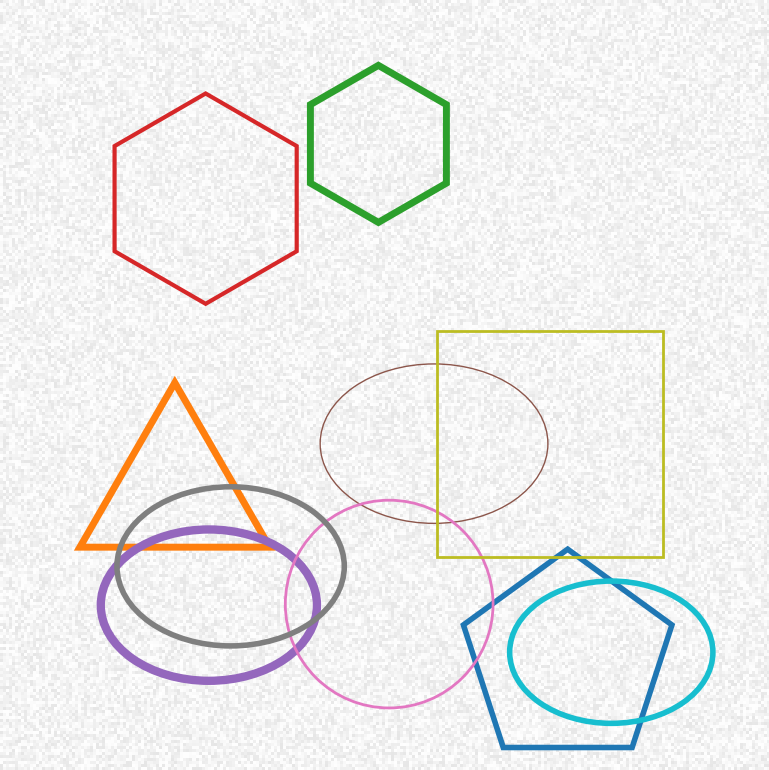[{"shape": "pentagon", "thickness": 2, "radius": 0.71, "center": [0.737, 0.144]}, {"shape": "triangle", "thickness": 2.5, "radius": 0.71, "center": [0.227, 0.361]}, {"shape": "hexagon", "thickness": 2.5, "radius": 0.51, "center": [0.491, 0.813]}, {"shape": "hexagon", "thickness": 1.5, "radius": 0.68, "center": [0.267, 0.742]}, {"shape": "oval", "thickness": 3, "radius": 0.7, "center": [0.271, 0.214]}, {"shape": "oval", "thickness": 0.5, "radius": 0.74, "center": [0.564, 0.424]}, {"shape": "circle", "thickness": 1, "radius": 0.67, "center": [0.505, 0.215]}, {"shape": "oval", "thickness": 2, "radius": 0.74, "center": [0.3, 0.264]}, {"shape": "square", "thickness": 1, "radius": 0.73, "center": [0.714, 0.423]}, {"shape": "oval", "thickness": 2, "radius": 0.66, "center": [0.794, 0.153]}]